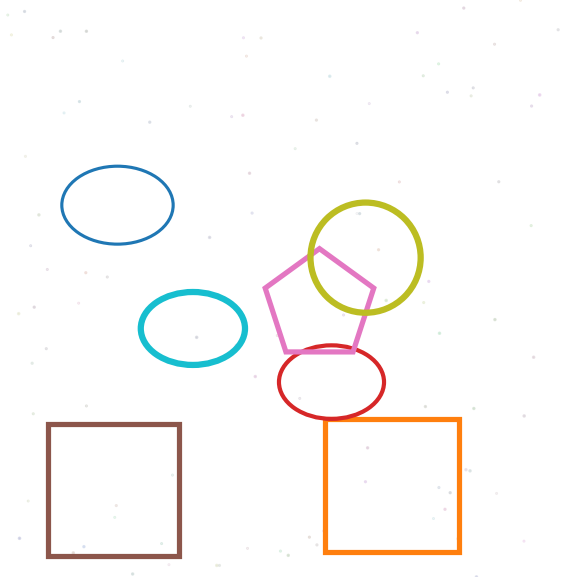[{"shape": "oval", "thickness": 1.5, "radius": 0.48, "center": [0.203, 0.644]}, {"shape": "square", "thickness": 2.5, "radius": 0.58, "center": [0.679, 0.158]}, {"shape": "oval", "thickness": 2, "radius": 0.45, "center": [0.574, 0.337]}, {"shape": "square", "thickness": 2.5, "radius": 0.57, "center": [0.197, 0.15]}, {"shape": "pentagon", "thickness": 2.5, "radius": 0.49, "center": [0.553, 0.47]}, {"shape": "circle", "thickness": 3, "radius": 0.48, "center": [0.633, 0.553]}, {"shape": "oval", "thickness": 3, "radius": 0.45, "center": [0.334, 0.43]}]